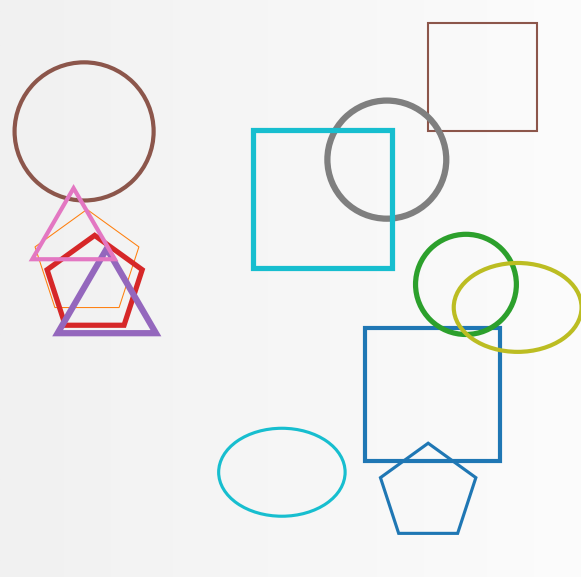[{"shape": "square", "thickness": 2, "radius": 0.58, "center": [0.744, 0.316]}, {"shape": "pentagon", "thickness": 1.5, "radius": 0.43, "center": [0.737, 0.145]}, {"shape": "pentagon", "thickness": 0.5, "radius": 0.47, "center": [0.15, 0.543]}, {"shape": "circle", "thickness": 2.5, "radius": 0.43, "center": [0.802, 0.507]}, {"shape": "pentagon", "thickness": 2.5, "radius": 0.43, "center": [0.163, 0.506]}, {"shape": "triangle", "thickness": 3, "radius": 0.49, "center": [0.184, 0.471]}, {"shape": "circle", "thickness": 2, "radius": 0.6, "center": [0.145, 0.772]}, {"shape": "square", "thickness": 1, "radius": 0.47, "center": [0.83, 0.866]}, {"shape": "triangle", "thickness": 2, "radius": 0.41, "center": [0.127, 0.591]}, {"shape": "circle", "thickness": 3, "radius": 0.51, "center": [0.666, 0.723]}, {"shape": "oval", "thickness": 2, "radius": 0.55, "center": [0.891, 0.467]}, {"shape": "oval", "thickness": 1.5, "radius": 0.54, "center": [0.485, 0.181]}, {"shape": "square", "thickness": 2.5, "radius": 0.6, "center": [0.554, 0.655]}]